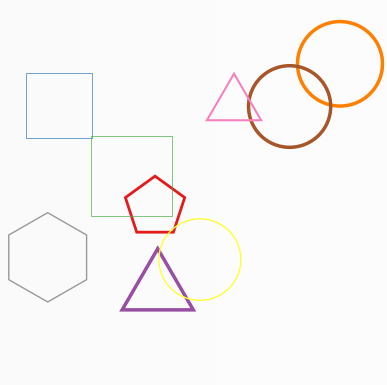[{"shape": "pentagon", "thickness": 2, "radius": 0.4, "center": [0.4, 0.462]}, {"shape": "square", "thickness": 0.5, "radius": 0.42, "center": [0.152, 0.726]}, {"shape": "square", "thickness": 0.5, "radius": 0.52, "center": [0.34, 0.542]}, {"shape": "triangle", "thickness": 2.5, "radius": 0.53, "center": [0.407, 0.248]}, {"shape": "circle", "thickness": 2.5, "radius": 0.55, "center": [0.877, 0.834]}, {"shape": "circle", "thickness": 1, "radius": 0.53, "center": [0.516, 0.326]}, {"shape": "circle", "thickness": 2.5, "radius": 0.53, "center": [0.747, 0.723]}, {"shape": "triangle", "thickness": 1.5, "radius": 0.4, "center": [0.604, 0.728]}, {"shape": "hexagon", "thickness": 1, "radius": 0.58, "center": [0.123, 0.332]}]